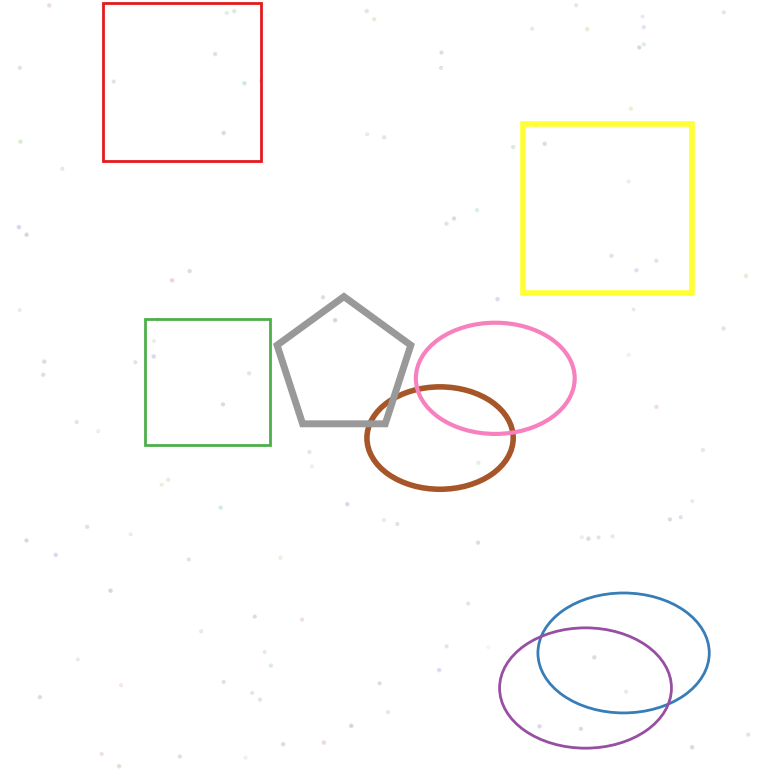[{"shape": "square", "thickness": 1, "radius": 0.52, "center": [0.236, 0.893]}, {"shape": "oval", "thickness": 1, "radius": 0.56, "center": [0.81, 0.152]}, {"shape": "square", "thickness": 1, "radius": 0.41, "center": [0.27, 0.504]}, {"shape": "oval", "thickness": 1, "radius": 0.56, "center": [0.76, 0.106]}, {"shape": "square", "thickness": 2, "radius": 0.55, "center": [0.789, 0.73]}, {"shape": "oval", "thickness": 2, "radius": 0.47, "center": [0.572, 0.431]}, {"shape": "oval", "thickness": 1.5, "radius": 0.52, "center": [0.643, 0.509]}, {"shape": "pentagon", "thickness": 2.5, "radius": 0.46, "center": [0.447, 0.523]}]